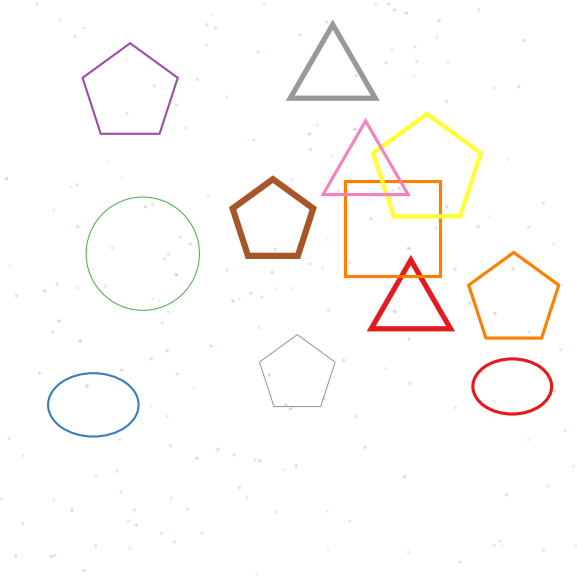[{"shape": "oval", "thickness": 1.5, "radius": 0.34, "center": [0.887, 0.33]}, {"shape": "triangle", "thickness": 2.5, "radius": 0.4, "center": [0.711, 0.469]}, {"shape": "oval", "thickness": 1, "radius": 0.39, "center": [0.162, 0.298]}, {"shape": "circle", "thickness": 0.5, "radius": 0.49, "center": [0.247, 0.56]}, {"shape": "pentagon", "thickness": 1, "radius": 0.43, "center": [0.225, 0.838]}, {"shape": "pentagon", "thickness": 1.5, "radius": 0.41, "center": [0.89, 0.48]}, {"shape": "square", "thickness": 1.5, "radius": 0.41, "center": [0.679, 0.604]}, {"shape": "pentagon", "thickness": 2, "radius": 0.49, "center": [0.739, 0.704]}, {"shape": "pentagon", "thickness": 3, "radius": 0.37, "center": [0.473, 0.615]}, {"shape": "triangle", "thickness": 1.5, "radius": 0.43, "center": [0.633, 0.705]}, {"shape": "triangle", "thickness": 2.5, "radius": 0.43, "center": [0.576, 0.872]}, {"shape": "pentagon", "thickness": 0.5, "radius": 0.34, "center": [0.515, 0.351]}]